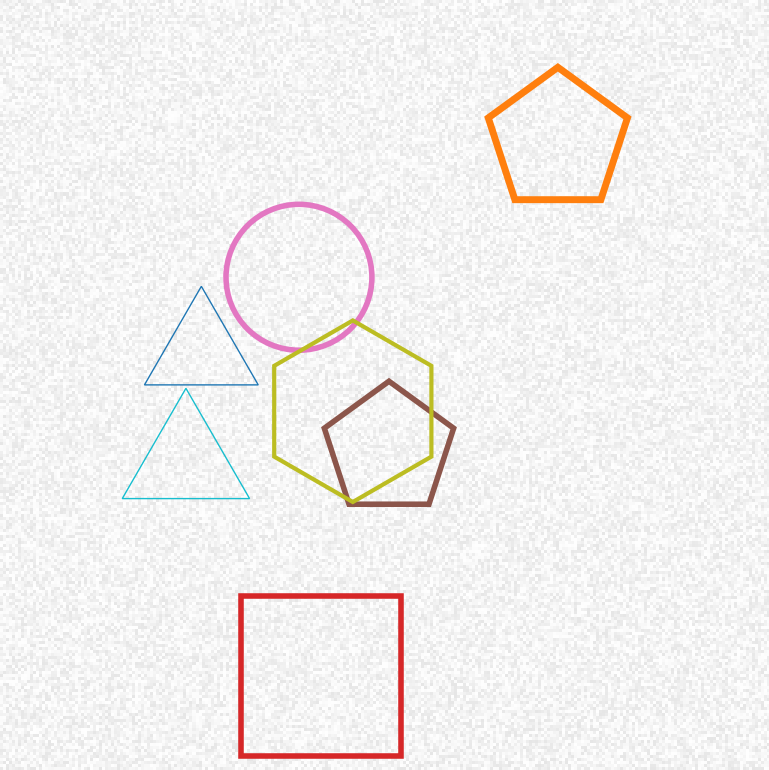[{"shape": "triangle", "thickness": 0.5, "radius": 0.43, "center": [0.261, 0.543]}, {"shape": "pentagon", "thickness": 2.5, "radius": 0.48, "center": [0.725, 0.818]}, {"shape": "square", "thickness": 2, "radius": 0.52, "center": [0.417, 0.122]}, {"shape": "pentagon", "thickness": 2, "radius": 0.44, "center": [0.505, 0.417]}, {"shape": "circle", "thickness": 2, "radius": 0.47, "center": [0.388, 0.64]}, {"shape": "hexagon", "thickness": 1.5, "radius": 0.59, "center": [0.458, 0.466]}, {"shape": "triangle", "thickness": 0.5, "radius": 0.48, "center": [0.241, 0.4]}]